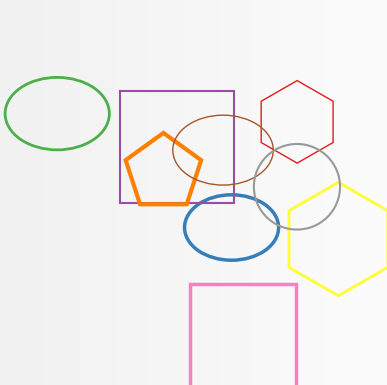[{"shape": "hexagon", "thickness": 1, "radius": 0.54, "center": [0.767, 0.684]}, {"shape": "oval", "thickness": 2.5, "radius": 0.61, "center": [0.598, 0.409]}, {"shape": "oval", "thickness": 2, "radius": 0.67, "center": [0.148, 0.705]}, {"shape": "square", "thickness": 1.5, "radius": 0.73, "center": [0.457, 0.618]}, {"shape": "pentagon", "thickness": 3, "radius": 0.51, "center": [0.422, 0.552]}, {"shape": "hexagon", "thickness": 2, "radius": 0.74, "center": [0.873, 0.379]}, {"shape": "oval", "thickness": 1, "radius": 0.65, "center": [0.576, 0.61]}, {"shape": "square", "thickness": 2.5, "radius": 0.69, "center": [0.626, 0.124]}, {"shape": "circle", "thickness": 1.5, "radius": 0.56, "center": [0.766, 0.515]}]